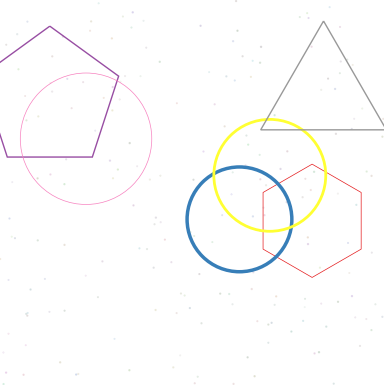[{"shape": "hexagon", "thickness": 0.5, "radius": 0.74, "center": [0.811, 0.427]}, {"shape": "circle", "thickness": 2.5, "radius": 0.68, "center": [0.622, 0.43]}, {"shape": "pentagon", "thickness": 1, "radius": 0.94, "center": [0.129, 0.744]}, {"shape": "circle", "thickness": 2, "radius": 0.73, "center": [0.701, 0.545]}, {"shape": "circle", "thickness": 0.5, "radius": 0.85, "center": [0.223, 0.64]}, {"shape": "triangle", "thickness": 1, "radius": 0.94, "center": [0.84, 0.757]}]